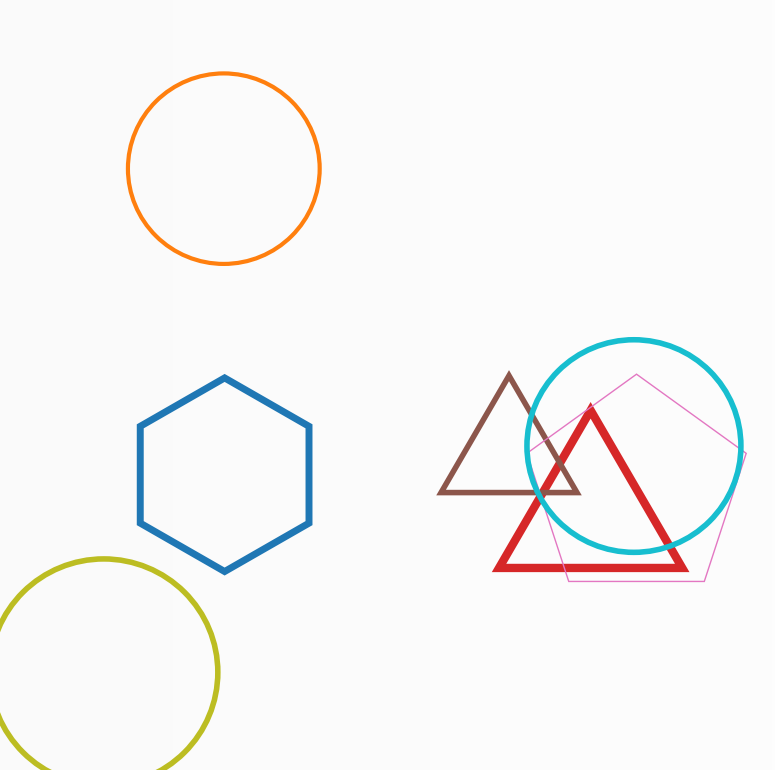[{"shape": "hexagon", "thickness": 2.5, "radius": 0.63, "center": [0.29, 0.383]}, {"shape": "circle", "thickness": 1.5, "radius": 0.62, "center": [0.289, 0.781]}, {"shape": "triangle", "thickness": 3, "radius": 0.68, "center": [0.762, 0.331]}, {"shape": "triangle", "thickness": 2, "radius": 0.51, "center": [0.657, 0.411]}, {"shape": "pentagon", "thickness": 0.5, "radius": 0.74, "center": [0.821, 0.365]}, {"shape": "circle", "thickness": 2, "radius": 0.74, "center": [0.134, 0.127]}, {"shape": "circle", "thickness": 2, "radius": 0.69, "center": [0.818, 0.421]}]